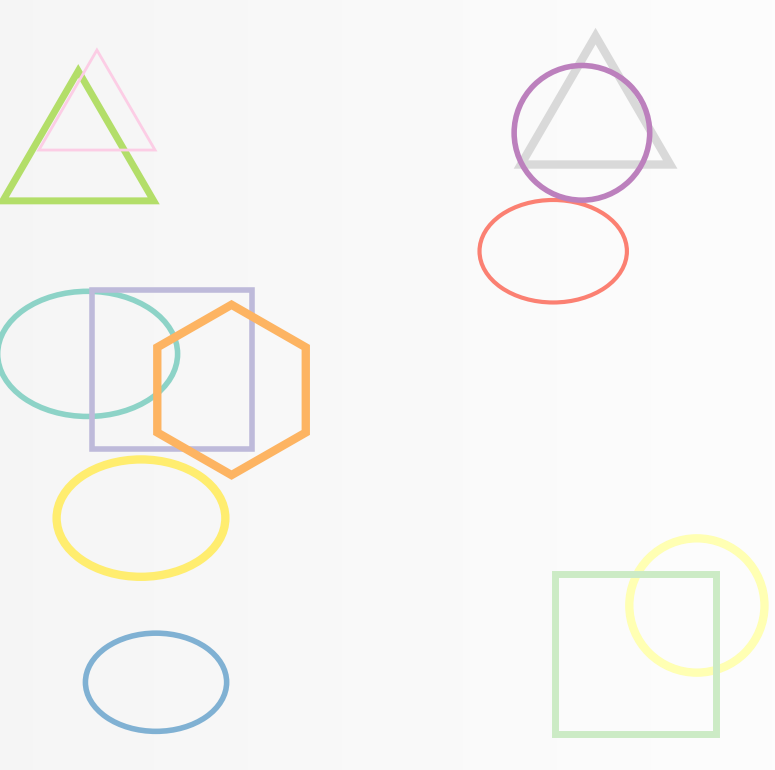[{"shape": "oval", "thickness": 2, "radius": 0.58, "center": [0.113, 0.54]}, {"shape": "circle", "thickness": 3, "radius": 0.44, "center": [0.899, 0.214]}, {"shape": "square", "thickness": 2, "radius": 0.52, "center": [0.222, 0.521]}, {"shape": "oval", "thickness": 1.5, "radius": 0.48, "center": [0.714, 0.674]}, {"shape": "oval", "thickness": 2, "radius": 0.46, "center": [0.201, 0.114]}, {"shape": "hexagon", "thickness": 3, "radius": 0.55, "center": [0.299, 0.494]}, {"shape": "triangle", "thickness": 2.5, "radius": 0.56, "center": [0.101, 0.795]}, {"shape": "triangle", "thickness": 1, "radius": 0.43, "center": [0.125, 0.848]}, {"shape": "triangle", "thickness": 3, "radius": 0.56, "center": [0.768, 0.842]}, {"shape": "circle", "thickness": 2, "radius": 0.44, "center": [0.751, 0.827]}, {"shape": "square", "thickness": 2.5, "radius": 0.52, "center": [0.82, 0.151]}, {"shape": "oval", "thickness": 3, "radius": 0.54, "center": [0.182, 0.327]}]